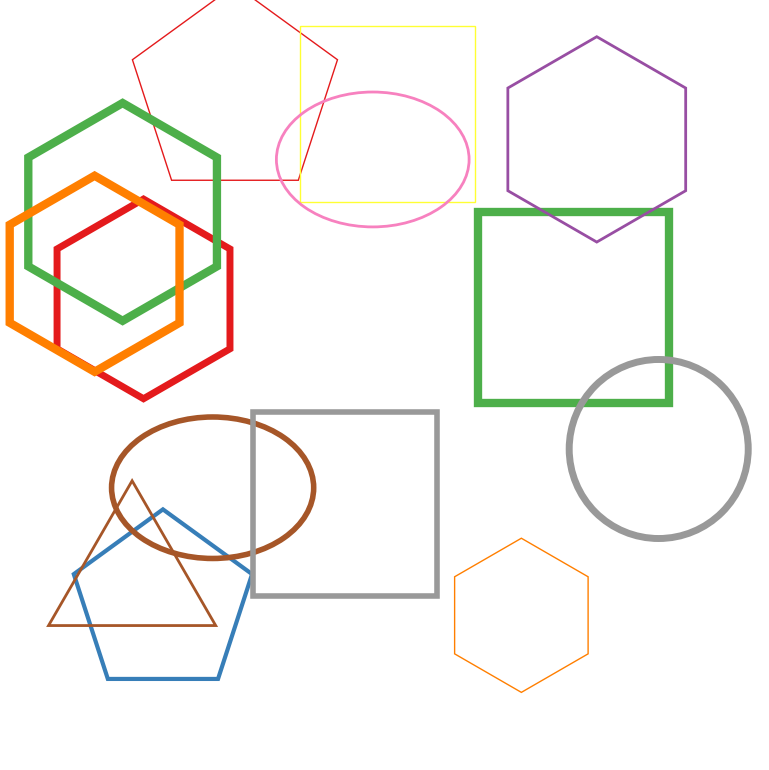[{"shape": "hexagon", "thickness": 2.5, "radius": 0.65, "center": [0.186, 0.612]}, {"shape": "pentagon", "thickness": 0.5, "radius": 0.7, "center": [0.305, 0.879]}, {"shape": "pentagon", "thickness": 1.5, "radius": 0.61, "center": [0.212, 0.217]}, {"shape": "hexagon", "thickness": 3, "radius": 0.71, "center": [0.159, 0.725]}, {"shape": "square", "thickness": 3, "radius": 0.62, "center": [0.745, 0.6]}, {"shape": "hexagon", "thickness": 1, "radius": 0.67, "center": [0.775, 0.819]}, {"shape": "hexagon", "thickness": 3, "radius": 0.64, "center": [0.123, 0.644]}, {"shape": "hexagon", "thickness": 0.5, "radius": 0.5, "center": [0.677, 0.201]}, {"shape": "square", "thickness": 0.5, "radius": 0.57, "center": [0.503, 0.852]}, {"shape": "triangle", "thickness": 1, "radius": 0.63, "center": [0.172, 0.25]}, {"shape": "oval", "thickness": 2, "radius": 0.66, "center": [0.276, 0.367]}, {"shape": "oval", "thickness": 1, "radius": 0.63, "center": [0.484, 0.793]}, {"shape": "circle", "thickness": 2.5, "radius": 0.58, "center": [0.855, 0.417]}, {"shape": "square", "thickness": 2, "radius": 0.6, "center": [0.448, 0.345]}]